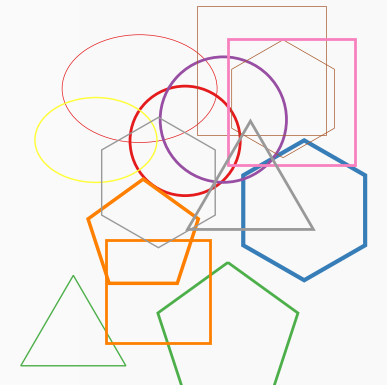[{"shape": "oval", "thickness": 0.5, "radius": 1.0, "center": [0.36, 0.77]}, {"shape": "circle", "thickness": 2, "radius": 0.71, "center": [0.478, 0.634]}, {"shape": "hexagon", "thickness": 3, "radius": 0.91, "center": [0.785, 0.454]}, {"shape": "pentagon", "thickness": 2, "radius": 0.95, "center": [0.588, 0.128]}, {"shape": "triangle", "thickness": 1, "radius": 0.78, "center": [0.189, 0.128]}, {"shape": "circle", "thickness": 2, "radius": 0.81, "center": [0.576, 0.689]}, {"shape": "pentagon", "thickness": 2.5, "radius": 0.75, "center": [0.37, 0.385]}, {"shape": "square", "thickness": 2, "radius": 0.67, "center": [0.407, 0.244]}, {"shape": "oval", "thickness": 1, "radius": 0.79, "center": [0.248, 0.636]}, {"shape": "square", "thickness": 0.5, "radius": 0.84, "center": [0.675, 0.817]}, {"shape": "hexagon", "thickness": 0.5, "radius": 0.77, "center": [0.73, 0.744]}, {"shape": "square", "thickness": 2, "radius": 0.82, "center": [0.752, 0.735]}, {"shape": "triangle", "thickness": 2, "radius": 0.94, "center": [0.646, 0.498]}, {"shape": "hexagon", "thickness": 1, "radius": 0.85, "center": [0.409, 0.526]}]